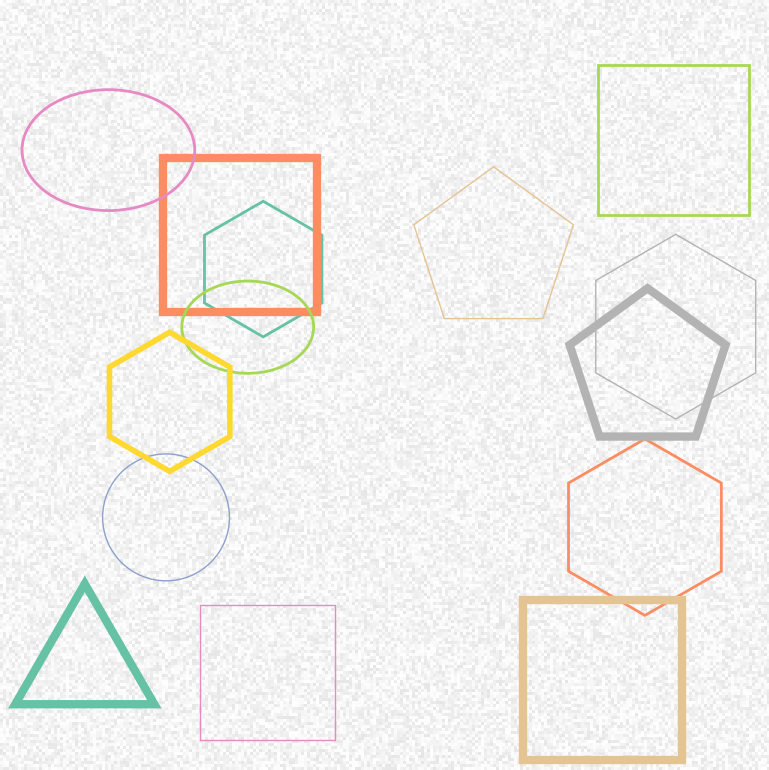[{"shape": "triangle", "thickness": 3, "radius": 0.52, "center": [0.11, 0.138]}, {"shape": "hexagon", "thickness": 1, "radius": 0.44, "center": [0.342, 0.651]}, {"shape": "hexagon", "thickness": 1, "radius": 0.57, "center": [0.838, 0.315]}, {"shape": "square", "thickness": 3, "radius": 0.5, "center": [0.312, 0.694]}, {"shape": "circle", "thickness": 0.5, "radius": 0.41, "center": [0.216, 0.328]}, {"shape": "oval", "thickness": 1, "radius": 0.56, "center": [0.141, 0.805]}, {"shape": "square", "thickness": 0.5, "radius": 0.44, "center": [0.347, 0.127]}, {"shape": "square", "thickness": 1, "radius": 0.49, "center": [0.875, 0.818]}, {"shape": "oval", "thickness": 1, "radius": 0.43, "center": [0.322, 0.575]}, {"shape": "hexagon", "thickness": 2, "radius": 0.45, "center": [0.22, 0.478]}, {"shape": "pentagon", "thickness": 0.5, "radius": 0.54, "center": [0.641, 0.674]}, {"shape": "square", "thickness": 3, "radius": 0.52, "center": [0.782, 0.117]}, {"shape": "hexagon", "thickness": 0.5, "radius": 0.6, "center": [0.878, 0.576]}, {"shape": "pentagon", "thickness": 3, "radius": 0.53, "center": [0.841, 0.519]}]